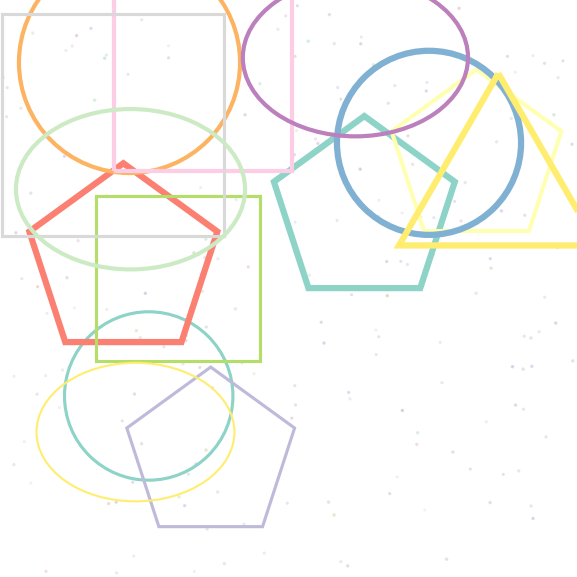[{"shape": "pentagon", "thickness": 3, "radius": 0.82, "center": [0.631, 0.633]}, {"shape": "circle", "thickness": 1.5, "radius": 0.73, "center": [0.258, 0.313]}, {"shape": "pentagon", "thickness": 2, "radius": 0.77, "center": [0.825, 0.724]}, {"shape": "pentagon", "thickness": 1.5, "radius": 0.76, "center": [0.365, 0.211]}, {"shape": "pentagon", "thickness": 3, "radius": 0.86, "center": [0.214, 0.545]}, {"shape": "circle", "thickness": 3, "radius": 0.8, "center": [0.743, 0.752]}, {"shape": "circle", "thickness": 2, "radius": 0.96, "center": [0.224, 0.891]}, {"shape": "square", "thickness": 1.5, "radius": 0.71, "center": [0.308, 0.517]}, {"shape": "square", "thickness": 2, "radius": 0.77, "center": [0.352, 0.858]}, {"shape": "square", "thickness": 1.5, "radius": 0.96, "center": [0.196, 0.782]}, {"shape": "oval", "thickness": 2, "radius": 0.97, "center": [0.615, 0.9]}, {"shape": "oval", "thickness": 2, "radius": 0.99, "center": [0.226, 0.671]}, {"shape": "triangle", "thickness": 3, "radius": 0.99, "center": [0.863, 0.673]}, {"shape": "oval", "thickness": 1, "radius": 0.86, "center": [0.235, 0.251]}]